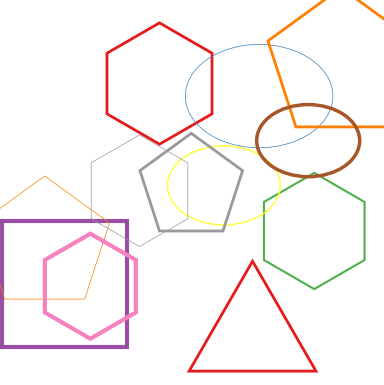[{"shape": "hexagon", "thickness": 2, "radius": 0.79, "center": [0.414, 0.783]}, {"shape": "triangle", "thickness": 2, "radius": 0.95, "center": [0.656, 0.131]}, {"shape": "oval", "thickness": 0.5, "radius": 0.96, "center": [0.673, 0.75]}, {"shape": "hexagon", "thickness": 1.5, "radius": 0.75, "center": [0.816, 0.4]}, {"shape": "square", "thickness": 3, "radius": 0.82, "center": [0.168, 0.263]}, {"shape": "pentagon", "thickness": 2, "radius": 1.0, "center": [0.886, 0.832]}, {"shape": "pentagon", "thickness": 0.5, "radius": 0.88, "center": [0.116, 0.366]}, {"shape": "oval", "thickness": 1, "radius": 0.73, "center": [0.581, 0.518]}, {"shape": "oval", "thickness": 2.5, "radius": 0.67, "center": [0.8, 0.635]}, {"shape": "hexagon", "thickness": 3, "radius": 0.68, "center": [0.235, 0.257]}, {"shape": "pentagon", "thickness": 2, "radius": 0.7, "center": [0.497, 0.513]}, {"shape": "hexagon", "thickness": 0.5, "radius": 0.72, "center": [0.362, 0.504]}]